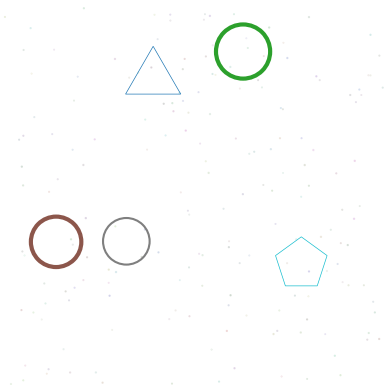[{"shape": "triangle", "thickness": 0.5, "radius": 0.41, "center": [0.398, 0.797]}, {"shape": "circle", "thickness": 3, "radius": 0.35, "center": [0.631, 0.866]}, {"shape": "circle", "thickness": 3, "radius": 0.33, "center": [0.146, 0.372]}, {"shape": "circle", "thickness": 1.5, "radius": 0.3, "center": [0.328, 0.373]}, {"shape": "pentagon", "thickness": 0.5, "radius": 0.35, "center": [0.783, 0.314]}]